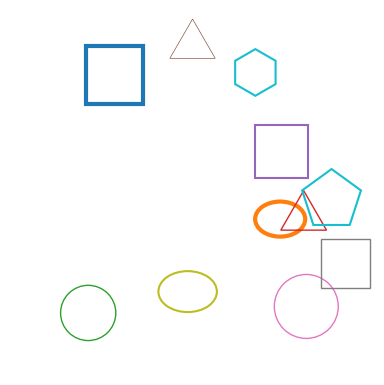[{"shape": "square", "thickness": 3, "radius": 0.37, "center": [0.297, 0.805]}, {"shape": "oval", "thickness": 3, "radius": 0.33, "center": [0.728, 0.431]}, {"shape": "circle", "thickness": 1, "radius": 0.36, "center": [0.229, 0.187]}, {"shape": "triangle", "thickness": 1, "radius": 0.34, "center": [0.789, 0.436]}, {"shape": "square", "thickness": 1.5, "radius": 0.34, "center": [0.731, 0.605]}, {"shape": "triangle", "thickness": 0.5, "radius": 0.34, "center": [0.5, 0.882]}, {"shape": "circle", "thickness": 1, "radius": 0.42, "center": [0.796, 0.204]}, {"shape": "square", "thickness": 1, "radius": 0.32, "center": [0.898, 0.315]}, {"shape": "oval", "thickness": 1.5, "radius": 0.38, "center": [0.487, 0.243]}, {"shape": "hexagon", "thickness": 1.5, "radius": 0.3, "center": [0.663, 0.812]}, {"shape": "pentagon", "thickness": 1.5, "radius": 0.4, "center": [0.861, 0.481]}]